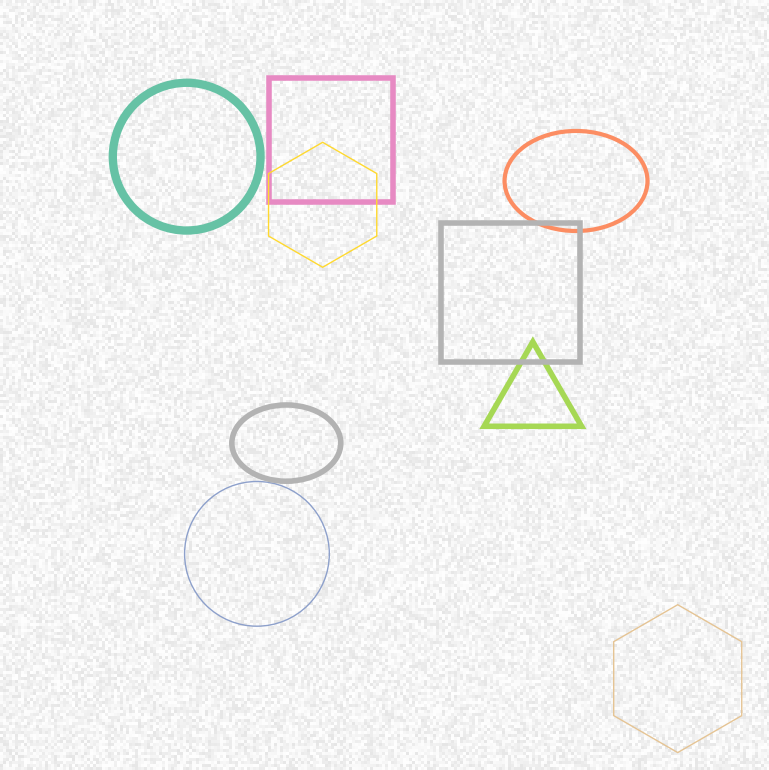[{"shape": "circle", "thickness": 3, "radius": 0.48, "center": [0.242, 0.797]}, {"shape": "oval", "thickness": 1.5, "radius": 0.46, "center": [0.748, 0.765]}, {"shape": "circle", "thickness": 0.5, "radius": 0.47, "center": [0.334, 0.281]}, {"shape": "square", "thickness": 2, "radius": 0.4, "center": [0.43, 0.818]}, {"shape": "triangle", "thickness": 2, "radius": 0.37, "center": [0.692, 0.483]}, {"shape": "hexagon", "thickness": 0.5, "radius": 0.41, "center": [0.419, 0.734]}, {"shape": "hexagon", "thickness": 0.5, "radius": 0.48, "center": [0.88, 0.119]}, {"shape": "oval", "thickness": 2, "radius": 0.35, "center": [0.372, 0.425]}, {"shape": "square", "thickness": 2, "radius": 0.45, "center": [0.663, 0.62]}]